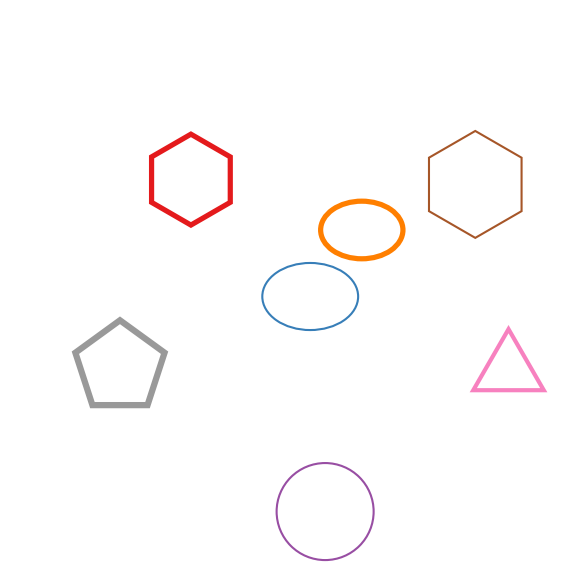[{"shape": "hexagon", "thickness": 2.5, "radius": 0.39, "center": [0.331, 0.688]}, {"shape": "oval", "thickness": 1, "radius": 0.41, "center": [0.537, 0.486]}, {"shape": "circle", "thickness": 1, "radius": 0.42, "center": [0.563, 0.113]}, {"shape": "oval", "thickness": 2.5, "radius": 0.36, "center": [0.626, 0.601]}, {"shape": "hexagon", "thickness": 1, "radius": 0.46, "center": [0.823, 0.68]}, {"shape": "triangle", "thickness": 2, "radius": 0.35, "center": [0.881, 0.359]}, {"shape": "pentagon", "thickness": 3, "radius": 0.41, "center": [0.208, 0.363]}]